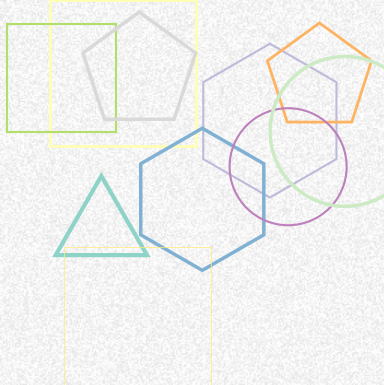[{"shape": "triangle", "thickness": 3, "radius": 0.68, "center": [0.263, 0.406]}, {"shape": "square", "thickness": 2, "radius": 0.95, "center": [0.32, 0.81]}, {"shape": "hexagon", "thickness": 1.5, "radius": 1.0, "center": [0.701, 0.687]}, {"shape": "hexagon", "thickness": 2.5, "radius": 0.92, "center": [0.525, 0.482]}, {"shape": "pentagon", "thickness": 2, "radius": 0.71, "center": [0.83, 0.798]}, {"shape": "square", "thickness": 1.5, "radius": 0.7, "center": [0.16, 0.797]}, {"shape": "pentagon", "thickness": 2.5, "radius": 0.77, "center": [0.362, 0.815]}, {"shape": "circle", "thickness": 1.5, "radius": 0.76, "center": [0.748, 0.567]}, {"shape": "circle", "thickness": 2.5, "radius": 0.97, "center": [0.896, 0.659]}, {"shape": "square", "thickness": 0.5, "radius": 0.95, "center": [0.357, 0.167]}]